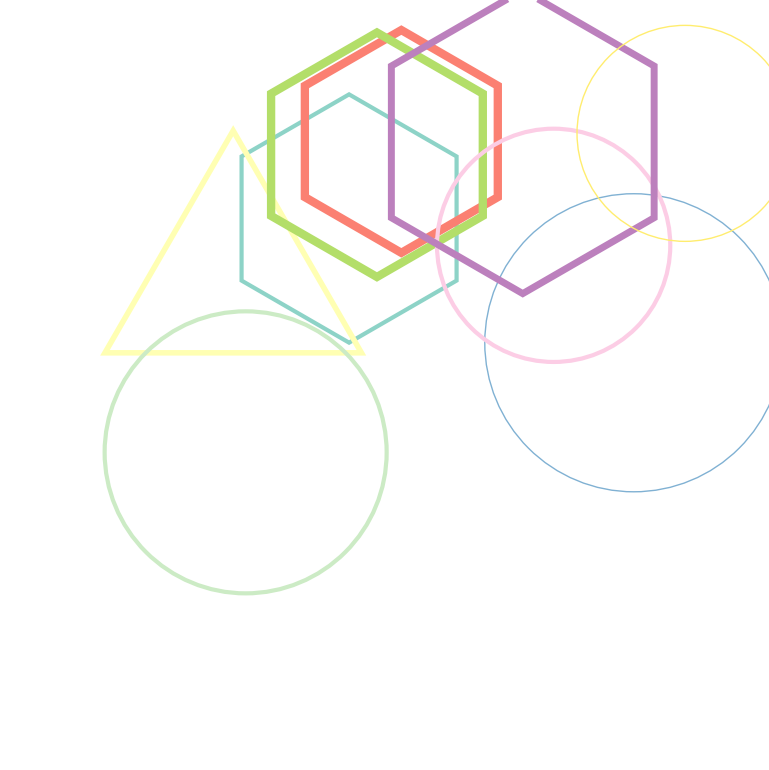[{"shape": "hexagon", "thickness": 1.5, "radius": 0.81, "center": [0.453, 0.716]}, {"shape": "triangle", "thickness": 2, "radius": 0.96, "center": [0.303, 0.638]}, {"shape": "hexagon", "thickness": 3, "radius": 0.72, "center": [0.521, 0.816]}, {"shape": "circle", "thickness": 0.5, "radius": 0.97, "center": [0.823, 0.555]}, {"shape": "hexagon", "thickness": 3, "radius": 0.79, "center": [0.49, 0.799]}, {"shape": "circle", "thickness": 1.5, "radius": 0.76, "center": [0.719, 0.681]}, {"shape": "hexagon", "thickness": 2.5, "radius": 0.99, "center": [0.679, 0.816]}, {"shape": "circle", "thickness": 1.5, "radius": 0.92, "center": [0.319, 0.413]}, {"shape": "circle", "thickness": 0.5, "radius": 0.7, "center": [0.89, 0.827]}]